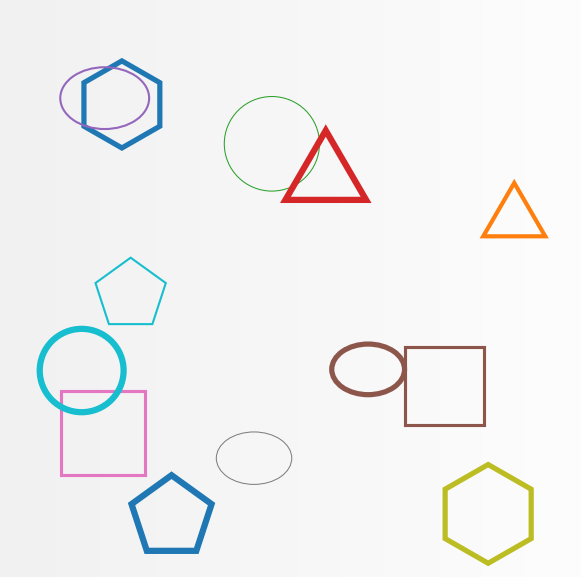[{"shape": "pentagon", "thickness": 3, "radius": 0.36, "center": [0.295, 0.104]}, {"shape": "hexagon", "thickness": 2.5, "radius": 0.38, "center": [0.21, 0.818]}, {"shape": "triangle", "thickness": 2, "radius": 0.31, "center": [0.885, 0.621]}, {"shape": "circle", "thickness": 0.5, "radius": 0.41, "center": [0.468, 0.75]}, {"shape": "triangle", "thickness": 3, "radius": 0.4, "center": [0.56, 0.693]}, {"shape": "oval", "thickness": 1, "radius": 0.38, "center": [0.18, 0.829]}, {"shape": "square", "thickness": 1.5, "radius": 0.34, "center": [0.764, 0.33]}, {"shape": "oval", "thickness": 2.5, "radius": 0.31, "center": [0.633, 0.36]}, {"shape": "square", "thickness": 1.5, "radius": 0.36, "center": [0.176, 0.249]}, {"shape": "oval", "thickness": 0.5, "radius": 0.32, "center": [0.437, 0.206]}, {"shape": "hexagon", "thickness": 2.5, "radius": 0.43, "center": [0.84, 0.109]}, {"shape": "pentagon", "thickness": 1, "radius": 0.32, "center": [0.225, 0.489]}, {"shape": "circle", "thickness": 3, "radius": 0.36, "center": [0.141, 0.358]}]